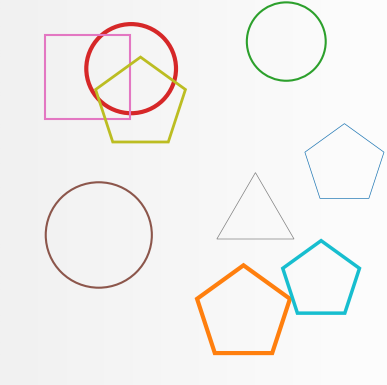[{"shape": "pentagon", "thickness": 0.5, "radius": 0.54, "center": [0.889, 0.572]}, {"shape": "pentagon", "thickness": 3, "radius": 0.63, "center": [0.628, 0.185]}, {"shape": "circle", "thickness": 1.5, "radius": 0.51, "center": [0.739, 0.892]}, {"shape": "circle", "thickness": 3, "radius": 0.58, "center": [0.338, 0.822]}, {"shape": "circle", "thickness": 1.5, "radius": 0.68, "center": [0.255, 0.39]}, {"shape": "square", "thickness": 1.5, "radius": 0.55, "center": [0.226, 0.8]}, {"shape": "triangle", "thickness": 0.5, "radius": 0.57, "center": [0.659, 0.437]}, {"shape": "pentagon", "thickness": 2, "radius": 0.61, "center": [0.363, 0.73]}, {"shape": "pentagon", "thickness": 2.5, "radius": 0.52, "center": [0.829, 0.271]}]